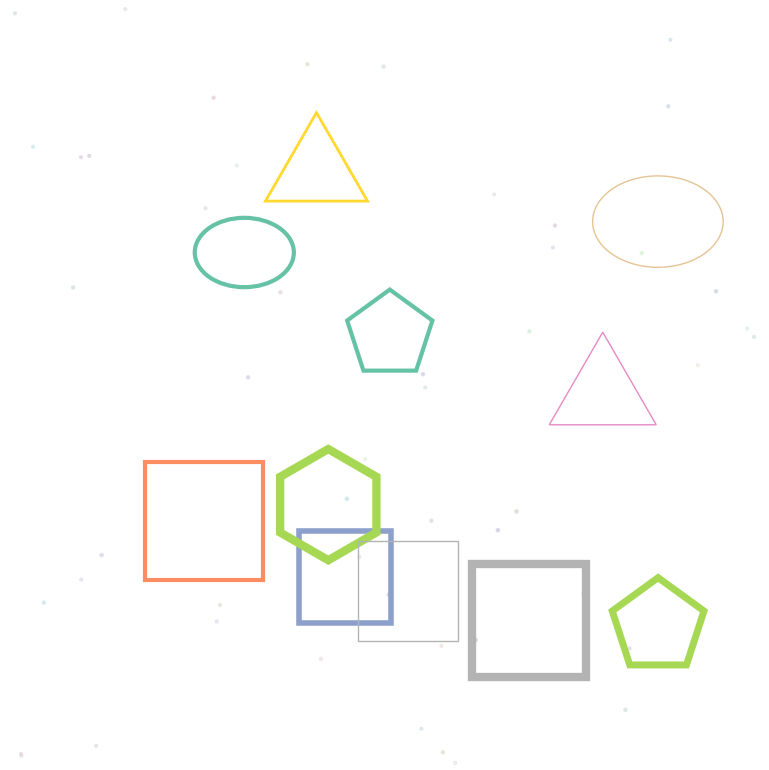[{"shape": "oval", "thickness": 1.5, "radius": 0.32, "center": [0.317, 0.672]}, {"shape": "pentagon", "thickness": 1.5, "radius": 0.29, "center": [0.506, 0.566]}, {"shape": "square", "thickness": 1.5, "radius": 0.38, "center": [0.265, 0.323]}, {"shape": "square", "thickness": 2, "radius": 0.3, "center": [0.448, 0.251]}, {"shape": "triangle", "thickness": 0.5, "radius": 0.4, "center": [0.783, 0.488]}, {"shape": "hexagon", "thickness": 3, "radius": 0.36, "center": [0.426, 0.345]}, {"shape": "pentagon", "thickness": 2.5, "radius": 0.31, "center": [0.855, 0.187]}, {"shape": "triangle", "thickness": 1, "radius": 0.38, "center": [0.411, 0.777]}, {"shape": "oval", "thickness": 0.5, "radius": 0.42, "center": [0.854, 0.712]}, {"shape": "square", "thickness": 0.5, "radius": 0.33, "center": [0.53, 0.233]}, {"shape": "square", "thickness": 3, "radius": 0.37, "center": [0.687, 0.194]}]